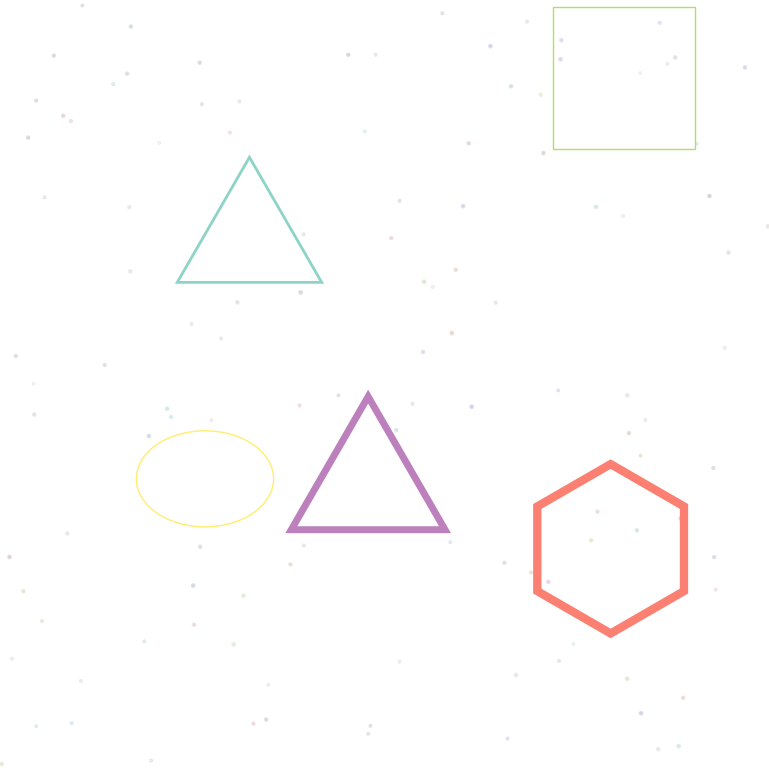[{"shape": "triangle", "thickness": 1, "radius": 0.54, "center": [0.324, 0.687]}, {"shape": "hexagon", "thickness": 3, "radius": 0.55, "center": [0.793, 0.287]}, {"shape": "square", "thickness": 0.5, "radius": 0.46, "center": [0.81, 0.899]}, {"shape": "triangle", "thickness": 2.5, "radius": 0.58, "center": [0.478, 0.37]}, {"shape": "oval", "thickness": 0.5, "radius": 0.45, "center": [0.266, 0.378]}]